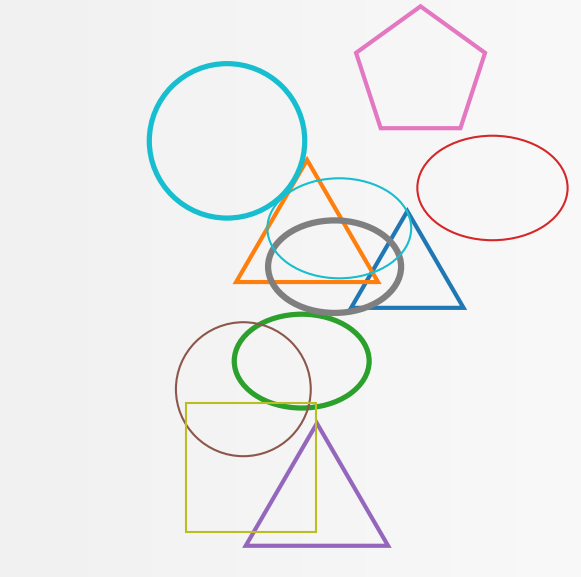[{"shape": "triangle", "thickness": 2, "radius": 0.56, "center": [0.701, 0.522]}, {"shape": "triangle", "thickness": 2, "radius": 0.7, "center": [0.528, 0.581]}, {"shape": "oval", "thickness": 2.5, "radius": 0.58, "center": [0.519, 0.374]}, {"shape": "oval", "thickness": 1, "radius": 0.65, "center": [0.847, 0.674]}, {"shape": "triangle", "thickness": 2, "radius": 0.71, "center": [0.545, 0.125]}, {"shape": "circle", "thickness": 1, "radius": 0.58, "center": [0.419, 0.325]}, {"shape": "pentagon", "thickness": 2, "radius": 0.58, "center": [0.724, 0.872]}, {"shape": "oval", "thickness": 3, "radius": 0.57, "center": [0.576, 0.537]}, {"shape": "square", "thickness": 1, "radius": 0.56, "center": [0.432, 0.19]}, {"shape": "circle", "thickness": 2.5, "radius": 0.67, "center": [0.391, 0.755]}, {"shape": "oval", "thickness": 1, "radius": 0.62, "center": [0.584, 0.604]}]